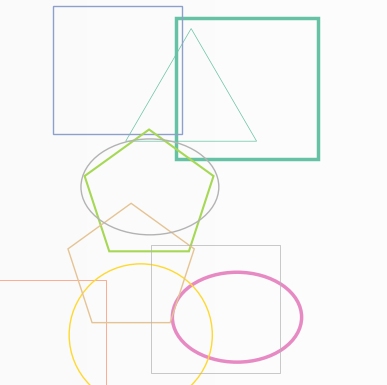[{"shape": "triangle", "thickness": 0.5, "radius": 0.98, "center": [0.493, 0.731]}, {"shape": "square", "thickness": 2.5, "radius": 0.91, "center": [0.637, 0.77]}, {"shape": "square", "thickness": 0.5, "radius": 0.71, "center": [0.131, 0.131]}, {"shape": "square", "thickness": 1, "radius": 0.83, "center": [0.304, 0.818]}, {"shape": "oval", "thickness": 2.5, "radius": 0.83, "center": [0.612, 0.176]}, {"shape": "pentagon", "thickness": 1.5, "radius": 0.87, "center": [0.385, 0.489]}, {"shape": "circle", "thickness": 1, "radius": 0.92, "center": [0.363, 0.13]}, {"shape": "pentagon", "thickness": 1, "radius": 0.86, "center": [0.338, 0.301]}, {"shape": "oval", "thickness": 1, "radius": 0.89, "center": [0.387, 0.515]}, {"shape": "square", "thickness": 0.5, "radius": 0.83, "center": [0.556, 0.198]}]